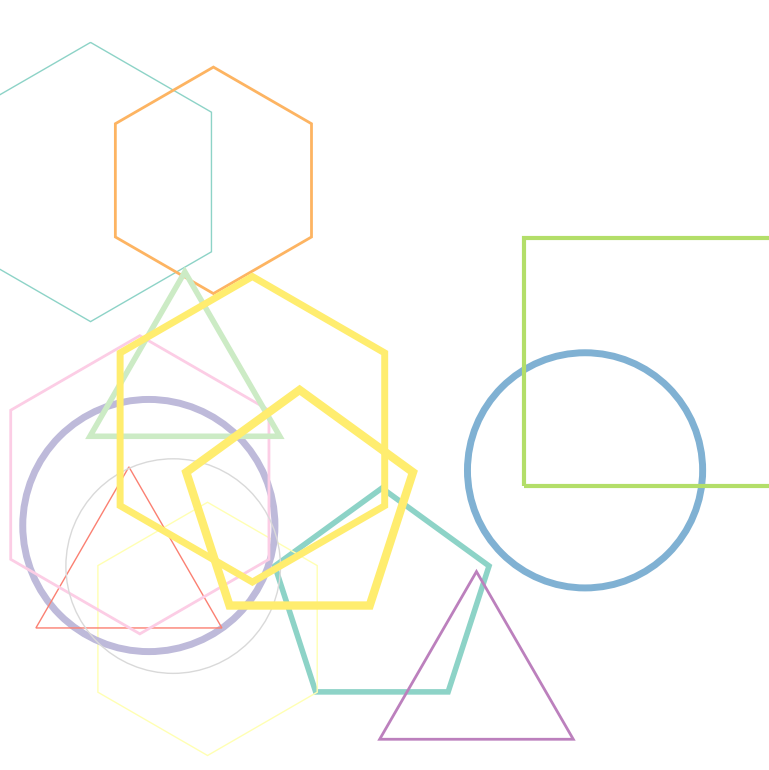[{"shape": "pentagon", "thickness": 2, "radius": 0.73, "center": [0.496, 0.22]}, {"shape": "hexagon", "thickness": 0.5, "radius": 0.91, "center": [0.118, 0.764]}, {"shape": "hexagon", "thickness": 0.5, "radius": 0.82, "center": [0.27, 0.183]}, {"shape": "circle", "thickness": 2.5, "radius": 0.82, "center": [0.193, 0.318]}, {"shape": "triangle", "thickness": 0.5, "radius": 0.7, "center": [0.167, 0.254]}, {"shape": "circle", "thickness": 2.5, "radius": 0.76, "center": [0.76, 0.389]}, {"shape": "hexagon", "thickness": 1, "radius": 0.74, "center": [0.277, 0.766]}, {"shape": "square", "thickness": 1.5, "radius": 0.8, "center": [0.842, 0.529]}, {"shape": "hexagon", "thickness": 1, "radius": 0.97, "center": [0.182, 0.37]}, {"shape": "circle", "thickness": 0.5, "radius": 0.7, "center": [0.225, 0.265]}, {"shape": "triangle", "thickness": 1, "radius": 0.73, "center": [0.619, 0.113]}, {"shape": "triangle", "thickness": 2, "radius": 0.71, "center": [0.24, 0.505]}, {"shape": "pentagon", "thickness": 3, "radius": 0.77, "center": [0.389, 0.339]}, {"shape": "hexagon", "thickness": 2.5, "radius": 0.99, "center": [0.328, 0.442]}]